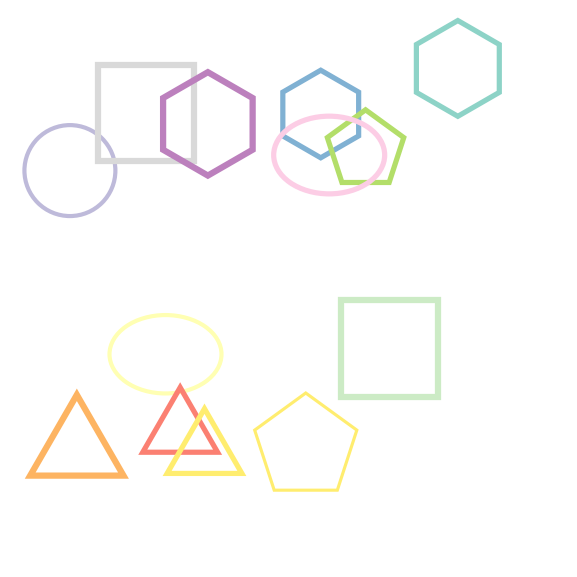[{"shape": "hexagon", "thickness": 2.5, "radius": 0.41, "center": [0.793, 0.881]}, {"shape": "oval", "thickness": 2, "radius": 0.48, "center": [0.287, 0.386]}, {"shape": "circle", "thickness": 2, "radius": 0.39, "center": [0.121, 0.704]}, {"shape": "triangle", "thickness": 2.5, "radius": 0.37, "center": [0.312, 0.253]}, {"shape": "hexagon", "thickness": 2.5, "radius": 0.38, "center": [0.555, 0.802]}, {"shape": "triangle", "thickness": 3, "radius": 0.47, "center": [0.133, 0.222]}, {"shape": "pentagon", "thickness": 2.5, "radius": 0.35, "center": [0.633, 0.739]}, {"shape": "oval", "thickness": 2.5, "radius": 0.48, "center": [0.57, 0.731]}, {"shape": "square", "thickness": 3, "radius": 0.42, "center": [0.253, 0.803]}, {"shape": "hexagon", "thickness": 3, "radius": 0.45, "center": [0.36, 0.785]}, {"shape": "square", "thickness": 3, "radius": 0.42, "center": [0.675, 0.395]}, {"shape": "triangle", "thickness": 2.5, "radius": 0.37, "center": [0.354, 0.217]}, {"shape": "pentagon", "thickness": 1.5, "radius": 0.46, "center": [0.529, 0.226]}]